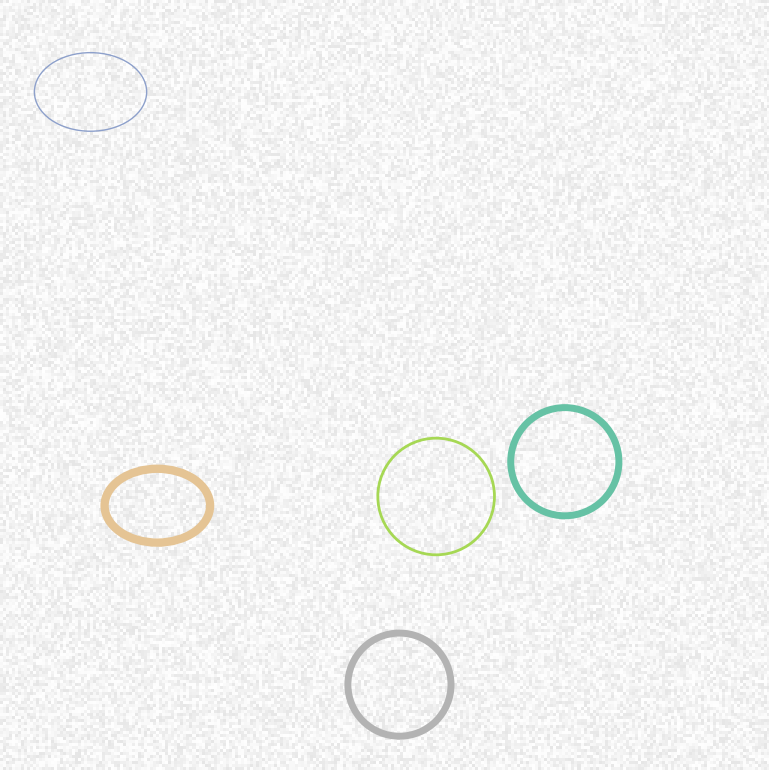[{"shape": "circle", "thickness": 2.5, "radius": 0.35, "center": [0.734, 0.4]}, {"shape": "oval", "thickness": 0.5, "radius": 0.36, "center": [0.118, 0.881]}, {"shape": "circle", "thickness": 1, "radius": 0.38, "center": [0.566, 0.355]}, {"shape": "oval", "thickness": 3, "radius": 0.34, "center": [0.204, 0.343]}, {"shape": "circle", "thickness": 2.5, "radius": 0.33, "center": [0.519, 0.111]}]